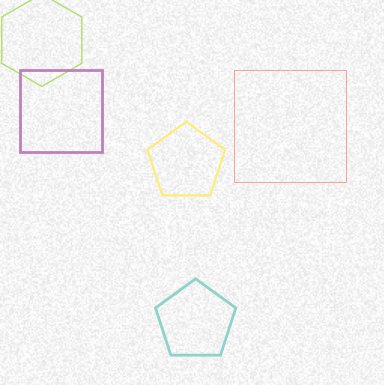[{"shape": "pentagon", "thickness": 2, "radius": 0.55, "center": [0.508, 0.166]}, {"shape": "square", "thickness": 0.5, "radius": 0.73, "center": [0.753, 0.672]}, {"shape": "hexagon", "thickness": 1, "radius": 0.6, "center": [0.109, 0.896]}, {"shape": "square", "thickness": 2, "radius": 0.54, "center": [0.159, 0.712]}, {"shape": "pentagon", "thickness": 1.5, "radius": 0.53, "center": [0.484, 0.578]}]